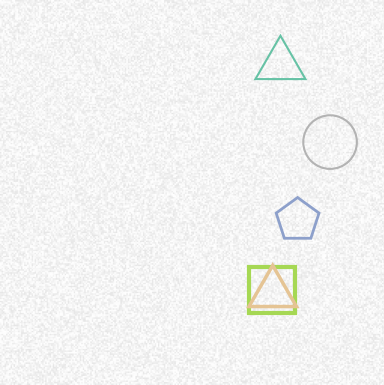[{"shape": "triangle", "thickness": 1.5, "radius": 0.38, "center": [0.728, 0.832]}, {"shape": "pentagon", "thickness": 2, "radius": 0.29, "center": [0.773, 0.428]}, {"shape": "square", "thickness": 3, "radius": 0.3, "center": [0.706, 0.247]}, {"shape": "triangle", "thickness": 2.5, "radius": 0.36, "center": [0.708, 0.239]}, {"shape": "circle", "thickness": 1.5, "radius": 0.35, "center": [0.857, 0.631]}]